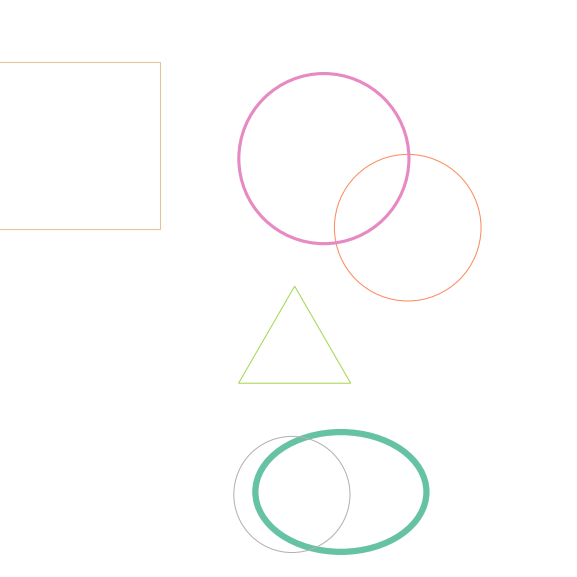[{"shape": "oval", "thickness": 3, "radius": 0.74, "center": [0.59, 0.147]}, {"shape": "circle", "thickness": 0.5, "radius": 0.63, "center": [0.706, 0.605]}, {"shape": "circle", "thickness": 1.5, "radius": 0.74, "center": [0.561, 0.724]}, {"shape": "triangle", "thickness": 0.5, "radius": 0.56, "center": [0.51, 0.392]}, {"shape": "square", "thickness": 0.5, "radius": 0.72, "center": [0.132, 0.747]}, {"shape": "circle", "thickness": 0.5, "radius": 0.5, "center": [0.505, 0.143]}]